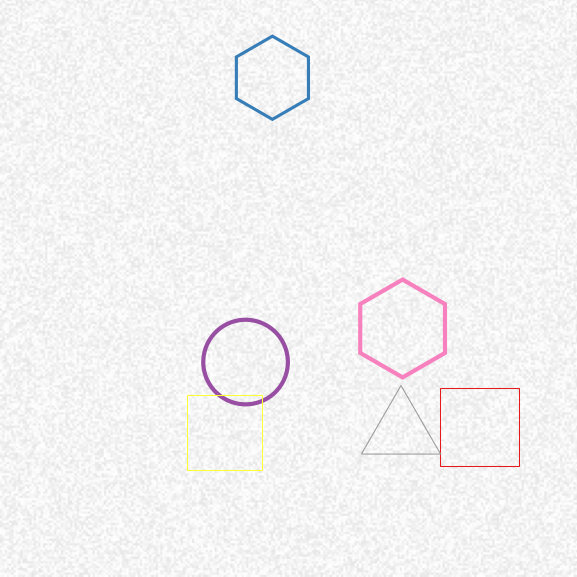[{"shape": "square", "thickness": 0.5, "radius": 0.34, "center": [0.83, 0.26]}, {"shape": "hexagon", "thickness": 1.5, "radius": 0.36, "center": [0.472, 0.864]}, {"shape": "circle", "thickness": 2, "radius": 0.37, "center": [0.425, 0.372]}, {"shape": "square", "thickness": 0.5, "radius": 0.32, "center": [0.389, 0.25]}, {"shape": "hexagon", "thickness": 2, "radius": 0.42, "center": [0.697, 0.43]}, {"shape": "triangle", "thickness": 0.5, "radius": 0.4, "center": [0.694, 0.252]}]